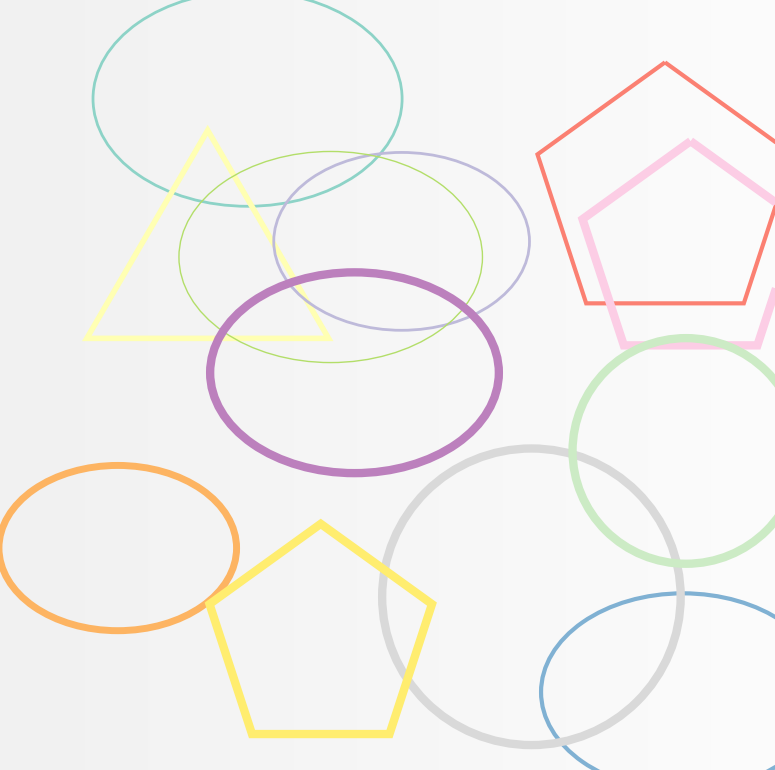[{"shape": "oval", "thickness": 1, "radius": 1.0, "center": [0.319, 0.872]}, {"shape": "triangle", "thickness": 2, "radius": 0.9, "center": [0.268, 0.651]}, {"shape": "oval", "thickness": 1, "radius": 0.82, "center": [0.518, 0.687]}, {"shape": "pentagon", "thickness": 1.5, "radius": 0.87, "center": [0.858, 0.746]}, {"shape": "oval", "thickness": 1.5, "radius": 0.92, "center": [0.881, 0.101]}, {"shape": "oval", "thickness": 2.5, "radius": 0.77, "center": [0.152, 0.288]}, {"shape": "oval", "thickness": 0.5, "radius": 0.98, "center": [0.427, 0.666]}, {"shape": "pentagon", "thickness": 3, "radius": 0.73, "center": [0.891, 0.67]}, {"shape": "circle", "thickness": 3, "radius": 0.96, "center": [0.686, 0.225]}, {"shape": "oval", "thickness": 3, "radius": 0.93, "center": [0.457, 0.516]}, {"shape": "circle", "thickness": 3, "radius": 0.73, "center": [0.885, 0.414]}, {"shape": "pentagon", "thickness": 3, "radius": 0.75, "center": [0.414, 0.169]}]